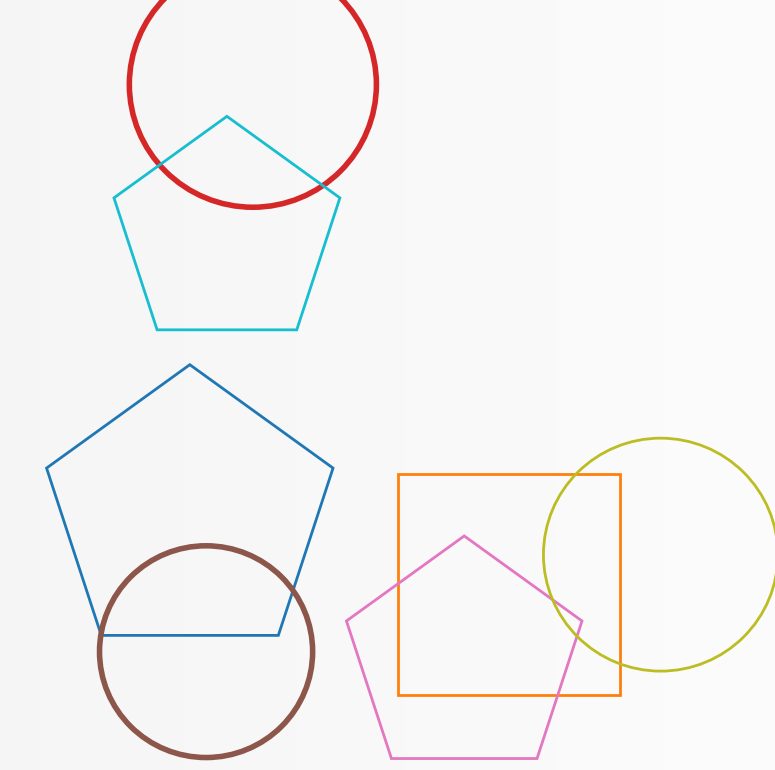[{"shape": "pentagon", "thickness": 1, "radius": 0.97, "center": [0.245, 0.332]}, {"shape": "square", "thickness": 1, "radius": 0.72, "center": [0.657, 0.241]}, {"shape": "circle", "thickness": 2, "radius": 0.8, "center": [0.326, 0.89]}, {"shape": "circle", "thickness": 2, "radius": 0.69, "center": [0.266, 0.154]}, {"shape": "pentagon", "thickness": 1, "radius": 0.8, "center": [0.599, 0.144]}, {"shape": "circle", "thickness": 1, "radius": 0.76, "center": [0.852, 0.28]}, {"shape": "pentagon", "thickness": 1, "radius": 0.77, "center": [0.293, 0.696]}]